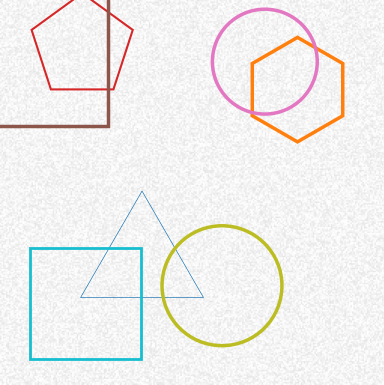[{"shape": "triangle", "thickness": 0.5, "radius": 0.92, "center": [0.369, 0.319]}, {"shape": "hexagon", "thickness": 2.5, "radius": 0.68, "center": [0.773, 0.767]}, {"shape": "pentagon", "thickness": 1.5, "radius": 0.69, "center": [0.213, 0.88]}, {"shape": "square", "thickness": 2.5, "radius": 0.83, "center": [0.116, 0.839]}, {"shape": "circle", "thickness": 2.5, "radius": 0.68, "center": [0.688, 0.84]}, {"shape": "circle", "thickness": 2.5, "radius": 0.78, "center": [0.577, 0.258]}, {"shape": "square", "thickness": 2, "radius": 0.72, "center": [0.221, 0.211]}]